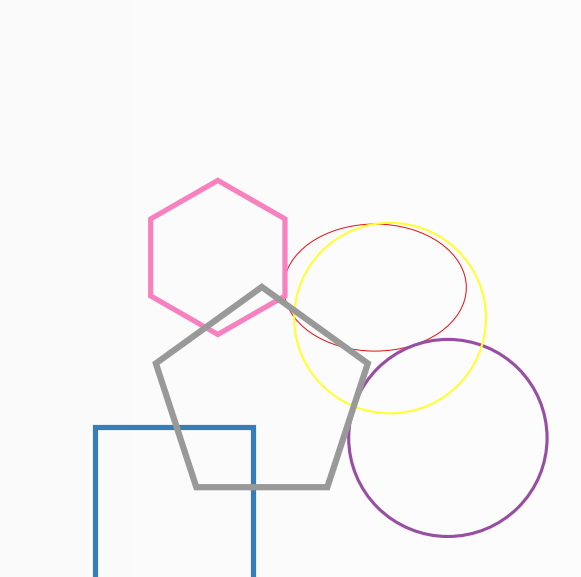[{"shape": "oval", "thickness": 0.5, "radius": 0.79, "center": [0.645, 0.501]}, {"shape": "square", "thickness": 2.5, "radius": 0.68, "center": [0.299, 0.124]}, {"shape": "circle", "thickness": 1.5, "radius": 0.85, "center": [0.771, 0.241]}, {"shape": "circle", "thickness": 1, "radius": 0.82, "center": [0.671, 0.448]}, {"shape": "hexagon", "thickness": 2.5, "radius": 0.67, "center": [0.375, 0.553]}, {"shape": "pentagon", "thickness": 3, "radius": 0.96, "center": [0.45, 0.311]}]